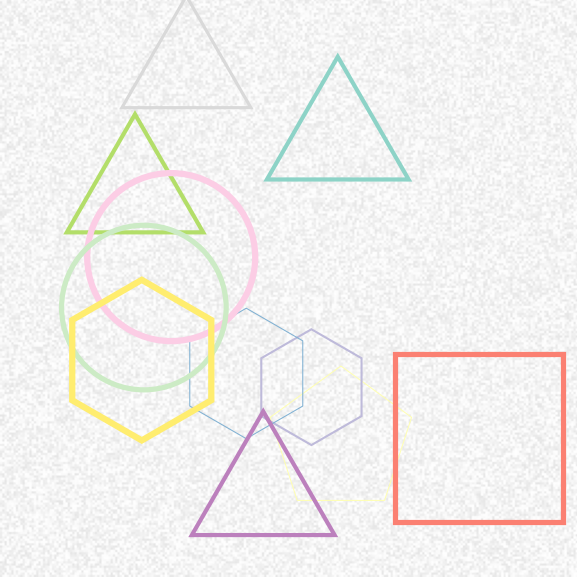[{"shape": "triangle", "thickness": 2, "radius": 0.71, "center": [0.585, 0.759]}, {"shape": "pentagon", "thickness": 0.5, "radius": 0.64, "center": [0.59, 0.237]}, {"shape": "hexagon", "thickness": 1, "radius": 0.5, "center": [0.539, 0.329]}, {"shape": "square", "thickness": 2.5, "radius": 0.72, "center": [0.83, 0.241]}, {"shape": "hexagon", "thickness": 0.5, "radius": 0.56, "center": [0.426, 0.352]}, {"shape": "triangle", "thickness": 2, "radius": 0.68, "center": [0.234, 0.665]}, {"shape": "circle", "thickness": 3, "radius": 0.73, "center": [0.296, 0.554]}, {"shape": "triangle", "thickness": 1.5, "radius": 0.64, "center": [0.323, 0.877]}, {"shape": "triangle", "thickness": 2, "radius": 0.71, "center": [0.456, 0.144]}, {"shape": "circle", "thickness": 2.5, "radius": 0.71, "center": [0.249, 0.467]}, {"shape": "hexagon", "thickness": 3, "radius": 0.7, "center": [0.245, 0.376]}]